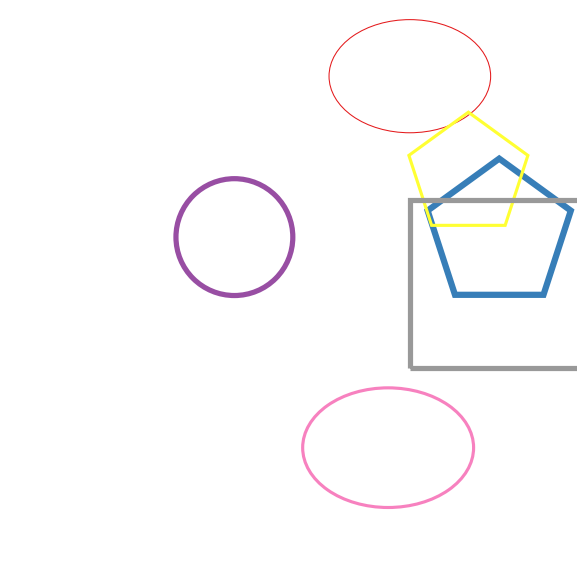[{"shape": "oval", "thickness": 0.5, "radius": 0.7, "center": [0.71, 0.867]}, {"shape": "pentagon", "thickness": 3, "radius": 0.65, "center": [0.864, 0.594]}, {"shape": "circle", "thickness": 2.5, "radius": 0.51, "center": [0.406, 0.589]}, {"shape": "pentagon", "thickness": 1.5, "radius": 0.54, "center": [0.811, 0.697]}, {"shape": "oval", "thickness": 1.5, "radius": 0.74, "center": [0.672, 0.224]}, {"shape": "square", "thickness": 2.5, "radius": 0.73, "center": [0.856, 0.508]}]